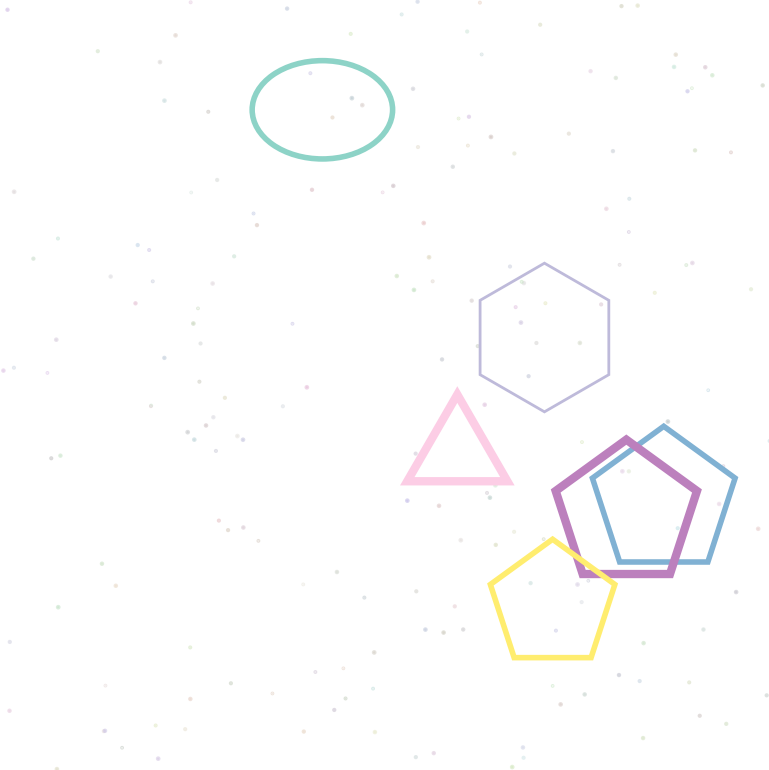[{"shape": "oval", "thickness": 2, "radius": 0.46, "center": [0.419, 0.857]}, {"shape": "hexagon", "thickness": 1, "radius": 0.48, "center": [0.707, 0.562]}, {"shape": "pentagon", "thickness": 2, "radius": 0.49, "center": [0.862, 0.349]}, {"shape": "triangle", "thickness": 3, "radius": 0.38, "center": [0.594, 0.413]}, {"shape": "pentagon", "thickness": 3, "radius": 0.48, "center": [0.813, 0.333]}, {"shape": "pentagon", "thickness": 2, "radius": 0.42, "center": [0.718, 0.215]}]